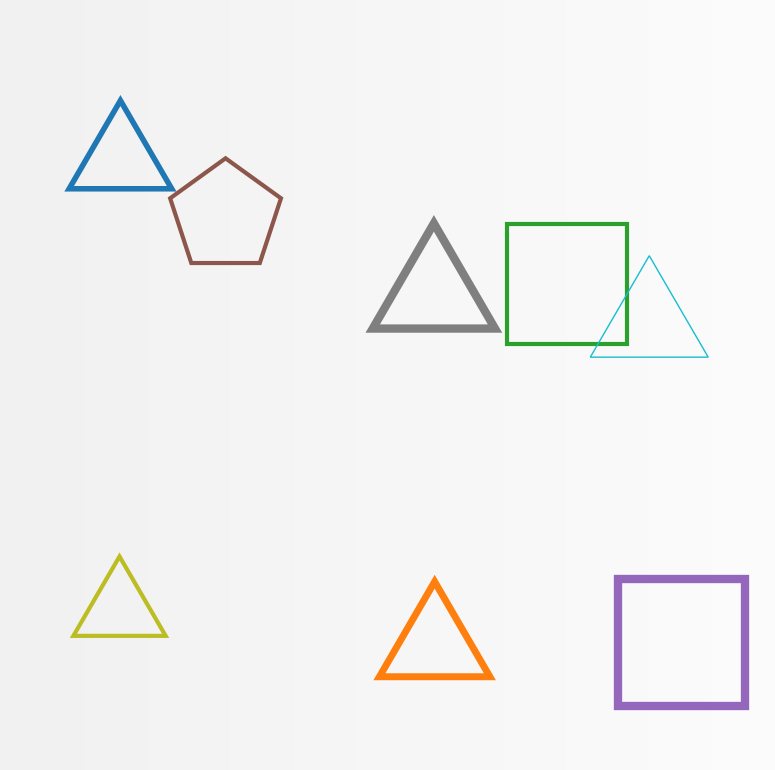[{"shape": "triangle", "thickness": 2, "radius": 0.38, "center": [0.155, 0.793]}, {"shape": "triangle", "thickness": 2.5, "radius": 0.41, "center": [0.561, 0.162]}, {"shape": "square", "thickness": 1.5, "radius": 0.39, "center": [0.732, 0.632]}, {"shape": "square", "thickness": 3, "radius": 0.41, "center": [0.879, 0.166]}, {"shape": "pentagon", "thickness": 1.5, "radius": 0.38, "center": [0.291, 0.719]}, {"shape": "triangle", "thickness": 3, "radius": 0.46, "center": [0.56, 0.619]}, {"shape": "triangle", "thickness": 1.5, "radius": 0.34, "center": [0.154, 0.209]}, {"shape": "triangle", "thickness": 0.5, "radius": 0.44, "center": [0.838, 0.58]}]